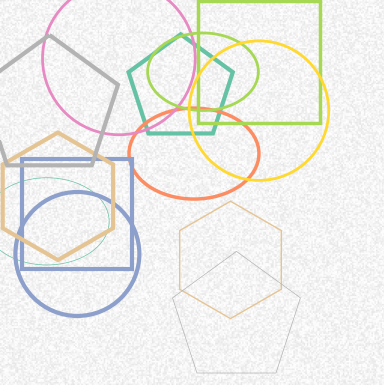[{"shape": "oval", "thickness": 0.5, "radius": 0.81, "center": [0.122, 0.425]}, {"shape": "pentagon", "thickness": 3, "radius": 0.71, "center": [0.469, 0.769]}, {"shape": "oval", "thickness": 2.5, "radius": 0.84, "center": [0.504, 0.601]}, {"shape": "circle", "thickness": 3, "radius": 0.8, "center": [0.201, 0.34]}, {"shape": "square", "thickness": 3, "radius": 0.71, "center": [0.2, 0.443]}, {"shape": "circle", "thickness": 2, "radius": 0.99, "center": [0.309, 0.848]}, {"shape": "oval", "thickness": 2, "radius": 0.72, "center": [0.527, 0.814]}, {"shape": "square", "thickness": 2.5, "radius": 0.79, "center": [0.672, 0.839]}, {"shape": "circle", "thickness": 2, "radius": 0.91, "center": [0.673, 0.713]}, {"shape": "hexagon", "thickness": 3, "radius": 0.83, "center": [0.15, 0.49]}, {"shape": "hexagon", "thickness": 1, "radius": 0.76, "center": [0.599, 0.325]}, {"shape": "pentagon", "thickness": 3, "radius": 0.94, "center": [0.128, 0.722]}, {"shape": "pentagon", "thickness": 0.5, "radius": 0.87, "center": [0.614, 0.172]}]